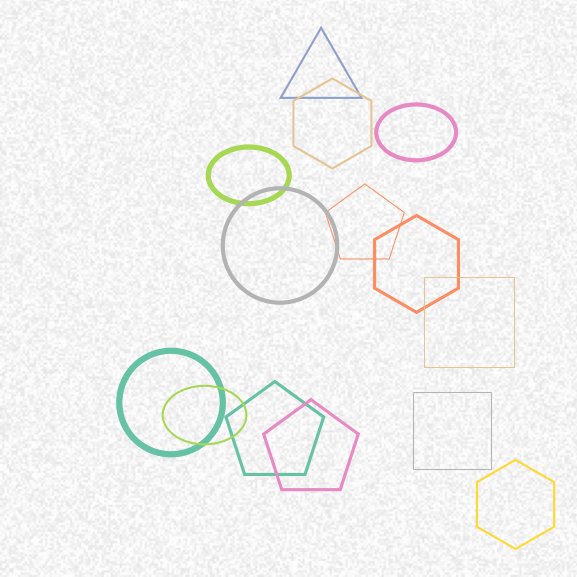[{"shape": "pentagon", "thickness": 1.5, "radius": 0.44, "center": [0.476, 0.25]}, {"shape": "circle", "thickness": 3, "radius": 0.45, "center": [0.296, 0.302]}, {"shape": "hexagon", "thickness": 1.5, "radius": 0.42, "center": [0.721, 0.542]}, {"shape": "pentagon", "thickness": 0.5, "radius": 0.36, "center": [0.632, 0.609]}, {"shape": "triangle", "thickness": 1, "radius": 0.4, "center": [0.556, 0.87]}, {"shape": "oval", "thickness": 2, "radius": 0.35, "center": [0.721, 0.77]}, {"shape": "pentagon", "thickness": 1.5, "radius": 0.43, "center": [0.538, 0.221]}, {"shape": "oval", "thickness": 1, "radius": 0.36, "center": [0.354, 0.28]}, {"shape": "oval", "thickness": 2.5, "radius": 0.35, "center": [0.431, 0.695]}, {"shape": "hexagon", "thickness": 1, "radius": 0.39, "center": [0.893, 0.126]}, {"shape": "square", "thickness": 0.5, "radius": 0.39, "center": [0.813, 0.441]}, {"shape": "hexagon", "thickness": 1, "radius": 0.39, "center": [0.576, 0.785]}, {"shape": "square", "thickness": 0.5, "radius": 0.33, "center": [0.783, 0.253]}, {"shape": "circle", "thickness": 2, "radius": 0.5, "center": [0.485, 0.574]}]